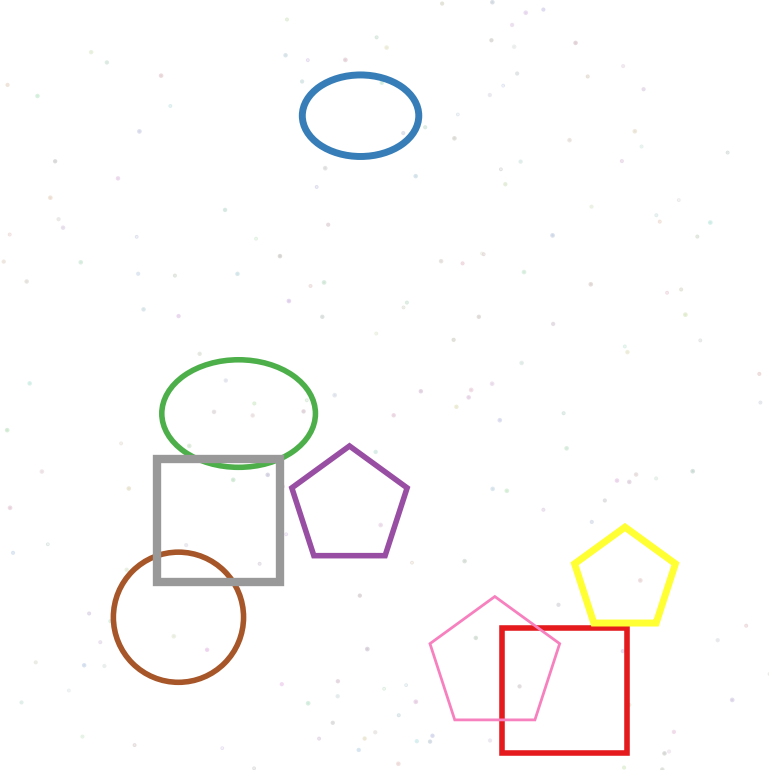[{"shape": "square", "thickness": 2, "radius": 0.41, "center": [0.733, 0.104]}, {"shape": "oval", "thickness": 2.5, "radius": 0.38, "center": [0.468, 0.85]}, {"shape": "oval", "thickness": 2, "radius": 0.5, "center": [0.31, 0.463]}, {"shape": "pentagon", "thickness": 2, "radius": 0.39, "center": [0.454, 0.342]}, {"shape": "pentagon", "thickness": 2.5, "radius": 0.34, "center": [0.812, 0.247]}, {"shape": "circle", "thickness": 2, "radius": 0.42, "center": [0.232, 0.198]}, {"shape": "pentagon", "thickness": 1, "radius": 0.44, "center": [0.643, 0.137]}, {"shape": "square", "thickness": 3, "radius": 0.4, "center": [0.284, 0.324]}]